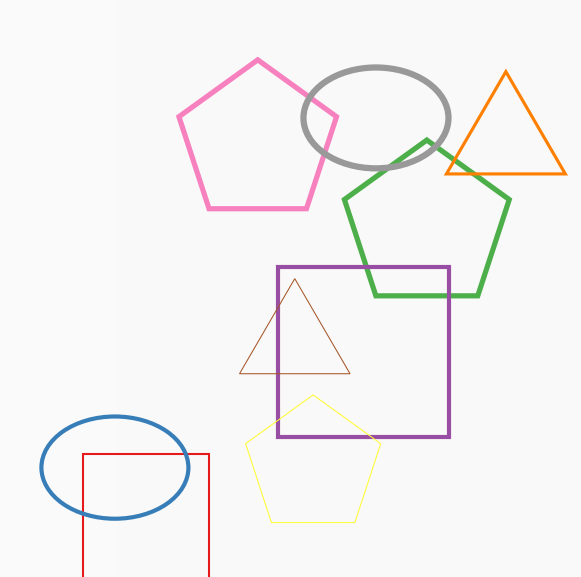[{"shape": "square", "thickness": 1, "radius": 0.54, "center": [0.251, 0.106]}, {"shape": "oval", "thickness": 2, "radius": 0.63, "center": [0.198, 0.189]}, {"shape": "pentagon", "thickness": 2.5, "radius": 0.75, "center": [0.734, 0.608]}, {"shape": "square", "thickness": 2, "radius": 0.73, "center": [0.626, 0.39]}, {"shape": "triangle", "thickness": 1.5, "radius": 0.59, "center": [0.87, 0.757]}, {"shape": "pentagon", "thickness": 0.5, "radius": 0.61, "center": [0.539, 0.193]}, {"shape": "triangle", "thickness": 0.5, "radius": 0.55, "center": [0.507, 0.407]}, {"shape": "pentagon", "thickness": 2.5, "radius": 0.71, "center": [0.443, 0.753]}, {"shape": "oval", "thickness": 3, "radius": 0.62, "center": [0.647, 0.795]}]